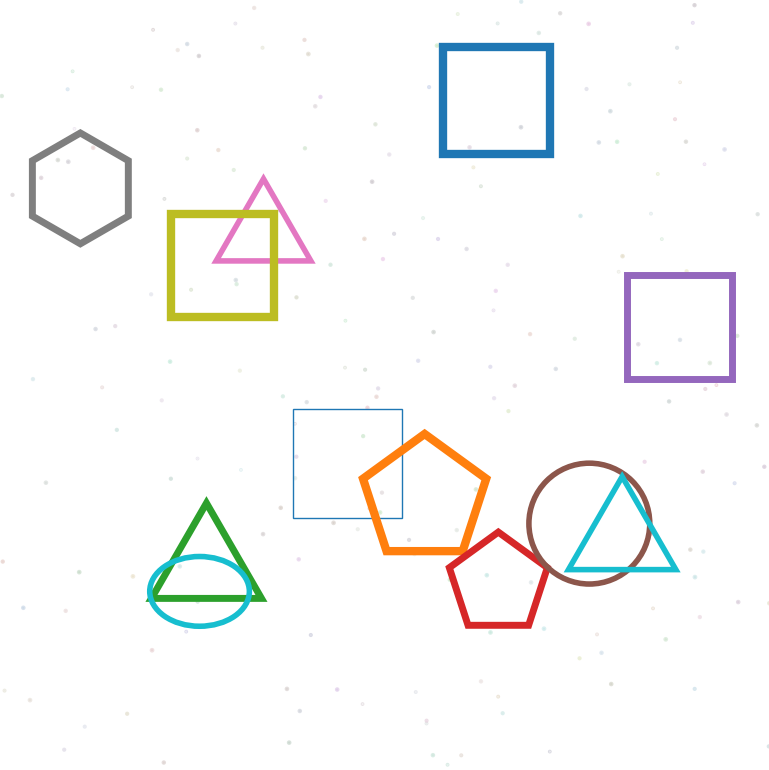[{"shape": "square", "thickness": 3, "radius": 0.35, "center": [0.645, 0.869]}, {"shape": "square", "thickness": 0.5, "radius": 0.35, "center": [0.452, 0.398]}, {"shape": "pentagon", "thickness": 3, "radius": 0.42, "center": [0.551, 0.352]}, {"shape": "triangle", "thickness": 2.5, "radius": 0.41, "center": [0.268, 0.264]}, {"shape": "pentagon", "thickness": 2.5, "radius": 0.33, "center": [0.647, 0.242]}, {"shape": "square", "thickness": 2.5, "radius": 0.34, "center": [0.883, 0.575]}, {"shape": "circle", "thickness": 2, "radius": 0.39, "center": [0.765, 0.32]}, {"shape": "triangle", "thickness": 2, "radius": 0.36, "center": [0.342, 0.697]}, {"shape": "hexagon", "thickness": 2.5, "radius": 0.36, "center": [0.104, 0.755]}, {"shape": "square", "thickness": 3, "radius": 0.33, "center": [0.288, 0.655]}, {"shape": "triangle", "thickness": 2, "radius": 0.4, "center": [0.808, 0.3]}, {"shape": "oval", "thickness": 2, "radius": 0.32, "center": [0.259, 0.232]}]